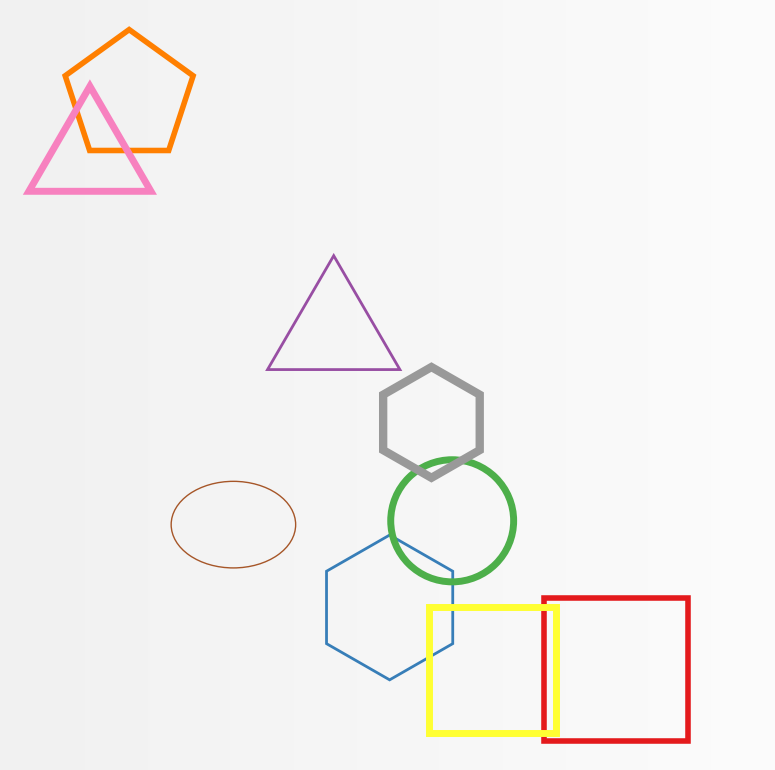[{"shape": "square", "thickness": 2, "radius": 0.46, "center": [0.795, 0.131]}, {"shape": "hexagon", "thickness": 1, "radius": 0.47, "center": [0.503, 0.211]}, {"shape": "circle", "thickness": 2.5, "radius": 0.4, "center": [0.583, 0.324]}, {"shape": "triangle", "thickness": 1, "radius": 0.49, "center": [0.431, 0.569]}, {"shape": "pentagon", "thickness": 2, "radius": 0.43, "center": [0.167, 0.875]}, {"shape": "square", "thickness": 2.5, "radius": 0.41, "center": [0.635, 0.13]}, {"shape": "oval", "thickness": 0.5, "radius": 0.4, "center": [0.301, 0.319]}, {"shape": "triangle", "thickness": 2.5, "radius": 0.45, "center": [0.116, 0.797]}, {"shape": "hexagon", "thickness": 3, "radius": 0.36, "center": [0.557, 0.451]}]